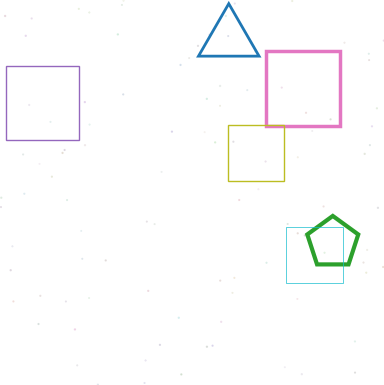[{"shape": "triangle", "thickness": 2, "radius": 0.45, "center": [0.594, 0.9]}, {"shape": "pentagon", "thickness": 3, "radius": 0.35, "center": [0.864, 0.37]}, {"shape": "square", "thickness": 1, "radius": 0.48, "center": [0.111, 0.732]}, {"shape": "square", "thickness": 2.5, "radius": 0.48, "center": [0.787, 0.77]}, {"shape": "square", "thickness": 1, "radius": 0.36, "center": [0.665, 0.602]}, {"shape": "square", "thickness": 0.5, "radius": 0.37, "center": [0.817, 0.338]}]